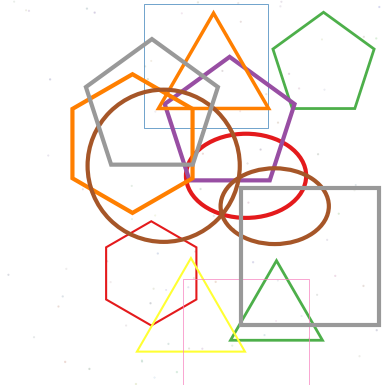[{"shape": "hexagon", "thickness": 1.5, "radius": 0.68, "center": [0.393, 0.29]}, {"shape": "oval", "thickness": 3, "radius": 0.78, "center": [0.639, 0.543]}, {"shape": "square", "thickness": 0.5, "radius": 0.81, "center": [0.536, 0.828]}, {"shape": "pentagon", "thickness": 2, "radius": 0.69, "center": [0.84, 0.83]}, {"shape": "triangle", "thickness": 2, "radius": 0.69, "center": [0.718, 0.185]}, {"shape": "pentagon", "thickness": 3, "radius": 0.89, "center": [0.596, 0.675]}, {"shape": "triangle", "thickness": 2.5, "radius": 0.83, "center": [0.555, 0.801]}, {"shape": "hexagon", "thickness": 3, "radius": 0.9, "center": [0.344, 0.627]}, {"shape": "triangle", "thickness": 1.5, "radius": 0.81, "center": [0.496, 0.168]}, {"shape": "oval", "thickness": 3, "radius": 0.7, "center": [0.714, 0.464]}, {"shape": "circle", "thickness": 3, "radius": 0.99, "center": [0.425, 0.569]}, {"shape": "square", "thickness": 0.5, "radius": 0.82, "center": [0.638, 0.111]}, {"shape": "pentagon", "thickness": 3, "radius": 0.9, "center": [0.395, 0.718]}, {"shape": "square", "thickness": 3, "radius": 0.89, "center": [0.805, 0.334]}]